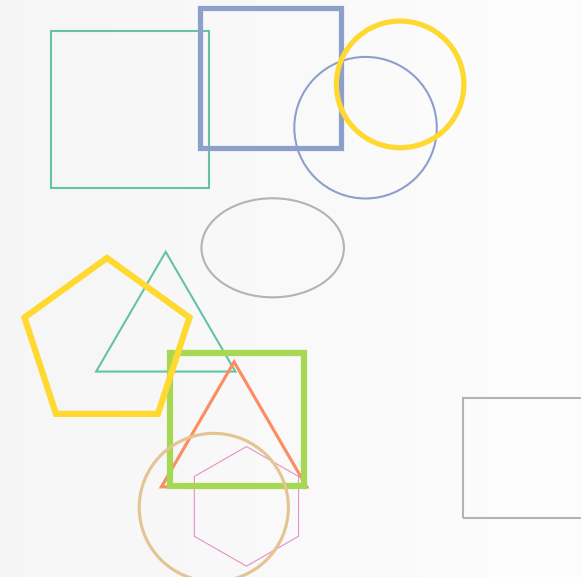[{"shape": "square", "thickness": 1, "radius": 0.68, "center": [0.223, 0.81]}, {"shape": "triangle", "thickness": 1, "radius": 0.69, "center": [0.285, 0.425]}, {"shape": "triangle", "thickness": 1.5, "radius": 0.72, "center": [0.403, 0.228]}, {"shape": "square", "thickness": 2.5, "radius": 0.61, "center": [0.466, 0.865]}, {"shape": "circle", "thickness": 1, "radius": 0.61, "center": [0.629, 0.778]}, {"shape": "hexagon", "thickness": 0.5, "radius": 0.52, "center": [0.424, 0.122]}, {"shape": "square", "thickness": 3, "radius": 0.58, "center": [0.408, 0.273]}, {"shape": "pentagon", "thickness": 3, "radius": 0.75, "center": [0.184, 0.403]}, {"shape": "circle", "thickness": 2.5, "radius": 0.55, "center": [0.688, 0.853]}, {"shape": "circle", "thickness": 1.5, "radius": 0.64, "center": [0.368, 0.12]}, {"shape": "square", "thickness": 1, "radius": 0.52, "center": [0.9, 0.205]}, {"shape": "oval", "thickness": 1, "radius": 0.61, "center": [0.469, 0.57]}]